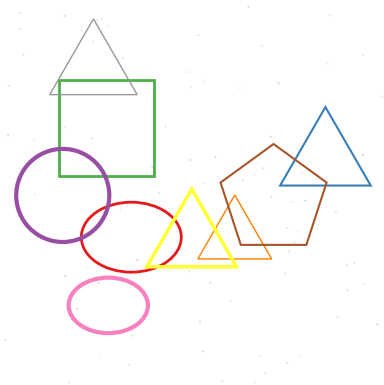[{"shape": "oval", "thickness": 2, "radius": 0.65, "center": [0.341, 0.384]}, {"shape": "triangle", "thickness": 1.5, "radius": 0.68, "center": [0.845, 0.586]}, {"shape": "square", "thickness": 2, "radius": 0.62, "center": [0.276, 0.668]}, {"shape": "circle", "thickness": 3, "radius": 0.6, "center": [0.163, 0.492]}, {"shape": "triangle", "thickness": 1, "radius": 0.55, "center": [0.61, 0.383]}, {"shape": "triangle", "thickness": 2.5, "radius": 0.67, "center": [0.498, 0.374]}, {"shape": "pentagon", "thickness": 1.5, "radius": 0.72, "center": [0.711, 0.481]}, {"shape": "oval", "thickness": 3, "radius": 0.51, "center": [0.281, 0.207]}, {"shape": "triangle", "thickness": 1, "radius": 0.66, "center": [0.243, 0.82]}]